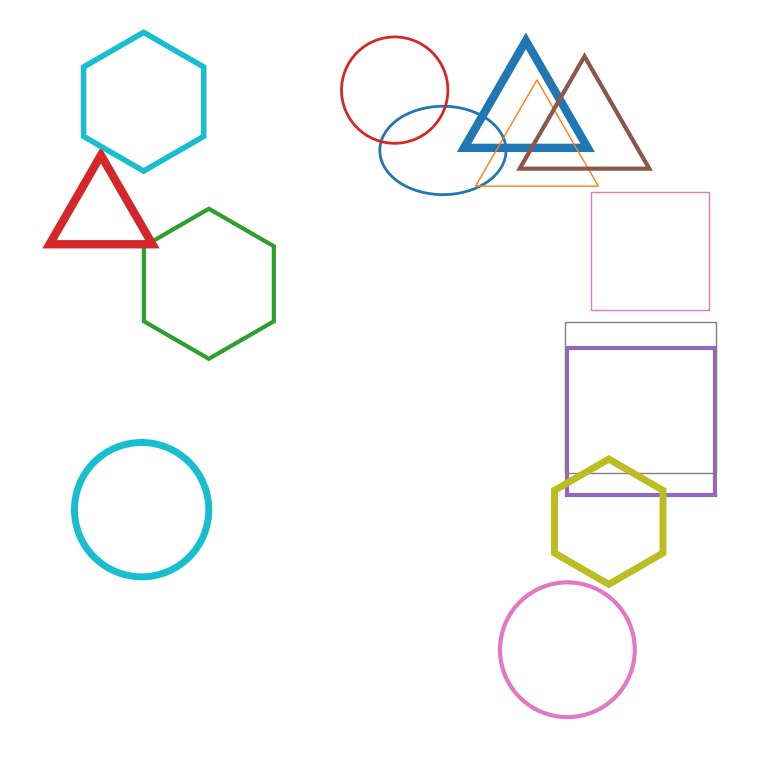[{"shape": "triangle", "thickness": 3, "radius": 0.46, "center": [0.683, 0.854]}, {"shape": "oval", "thickness": 1, "radius": 0.41, "center": [0.575, 0.805]}, {"shape": "triangle", "thickness": 0.5, "radius": 0.46, "center": [0.697, 0.804]}, {"shape": "hexagon", "thickness": 1.5, "radius": 0.49, "center": [0.271, 0.631]}, {"shape": "circle", "thickness": 1, "radius": 0.35, "center": [0.513, 0.883]}, {"shape": "triangle", "thickness": 3, "radius": 0.39, "center": [0.131, 0.721]}, {"shape": "square", "thickness": 1.5, "radius": 0.48, "center": [0.833, 0.453]}, {"shape": "triangle", "thickness": 1.5, "radius": 0.49, "center": [0.759, 0.83]}, {"shape": "square", "thickness": 0.5, "radius": 0.38, "center": [0.844, 0.674]}, {"shape": "circle", "thickness": 1.5, "radius": 0.44, "center": [0.737, 0.156]}, {"shape": "square", "thickness": 0.5, "radius": 0.49, "center": [0.831, 0.483]}, {"shape": "hexagon", "thickness": 2.5, "radius": 0.41, "center": [0.791, 0.322]}, {"shape": "circle", "thickness": 2.5, "radius": 0.44, "center": [0.184, 0.338]}, {"shape": "hexagon", "thickness": 2, "radius": 0.45, "center": [0.187, 0.868]}]